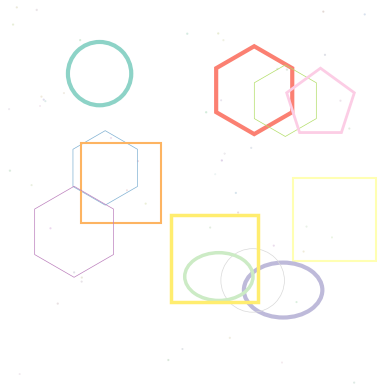[{"shape": "circle", "thickness": 3, "radius": 0.41, "center": [0.259, 0.809]}, {"shape": "square", "thickness": 1.5, "radius": 0.54, "center": [0.869, 0.429]}, {"shape": "oval", "thickness": 3, "radius": 0.51, "center": [0.735, 0.247]}, {"shape": "hexagon", "thickness": 3, "radius": 0.57, "center": [0.66, 0.766]}, {"shape": "hexagon", "thickness": 0.5, "radius": 0.48, "center": [0.273, 0.564]}, {"shape": "square", "thickness": 1.5, "radius": 0.52, "center": [0.315, 0.524]}, {"shape": "hexagon", "thickness": 0.5, "radius": 0.46, "center": [0.741, 0.738]}, {"shape": "pentagon", "thickness": 2, "radius": 0.46, "center": [0.832, 0.73]}, {"shape": "circle", "thickness": 0.5, "radius": 0.41, "center": [0.656, 0.272]}, {"shape": "hexagon", "thickness": 0.5, "radius": 0.59, "center": [0.192, 0.398]}, {"shape": "oval", "thickness": 2.5, "radius": 0.44, "center": [0.568, 0.282]}, {"shape": "square", "thickness": 2.5, "radius": 0.56, "center": [0.556, 0.327]}]